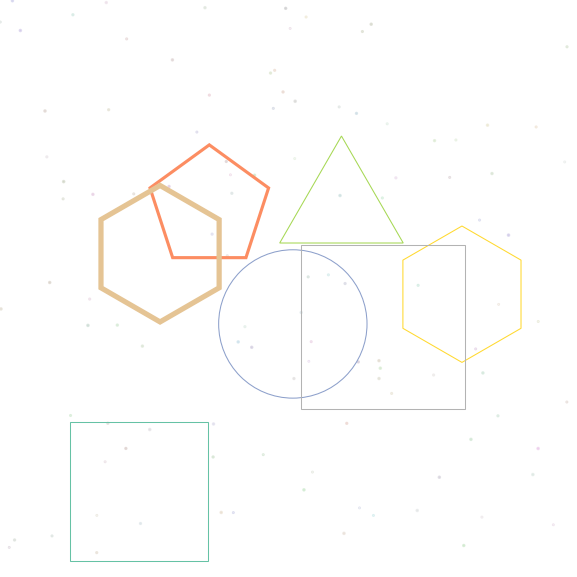[{"shape": "square", "thickness": 0.5, "radius": 0.6, "center": [0.24, 0.148]}, {"shape": "pentagon", "thickness": 1.5, "radius": 0.54, "center": [0.362, 0.64]}, {"shape": "circle", "thickness": 0.5, "radius": 0.64, "center": [0.507, 0.438]}, {"shape": "triangle", "thickness": 0.5, "radius": 0.62, "center": [0.591, 0.64]}, {"shape": "hexagon", "thickness": 0.5, "radius": 0.59, "center": [0.8, 0.49]}, {"shape": "hexagon", "thickness": 2.5, "radius": 0.59, "center": [0.277, 0.56]}, {"shape": "square", "thickness": 0.5, "radius": 0.71, "center": [0.663, 0.433]}]